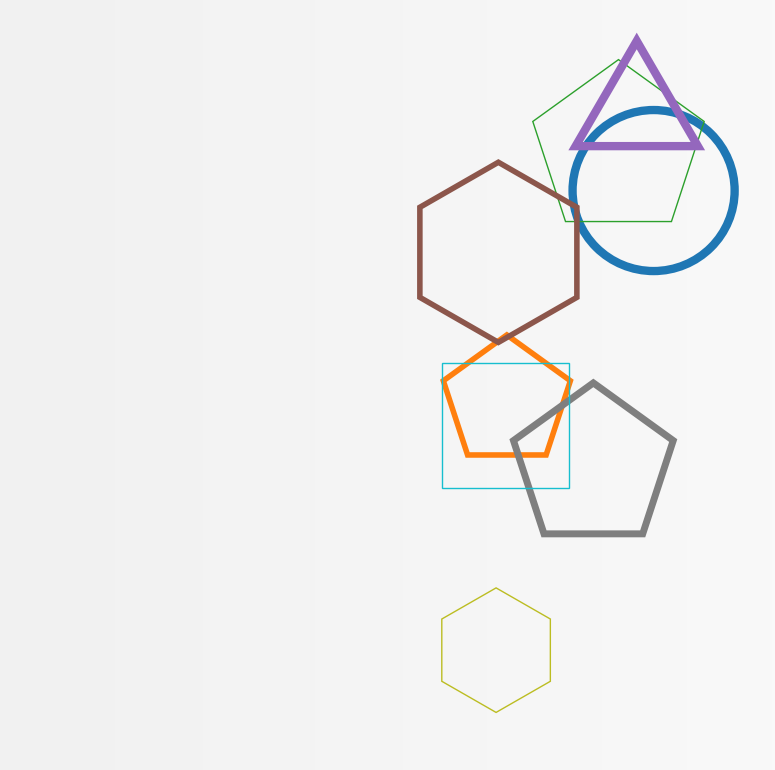[{"shape": "circle", "thickness": 3, "radius": 0.52, "center": [0.843, 0.753]}, {"shape": "pentagon", "thickness": 2, "radius": 0.43, "center": [0.654, 0.479]}, {"shape": "pentagon", "thickness": 0.5, "radius": 0.58, "center": [0.798, 0.806]}, {"shape": "triangle", "thickness": 3, "radius": 0.46, "center": [0.822, 0.856]}, {"shape": "hexagon", "thickness": 2, "radius": 0.58, "center": [0.643, 0.672]}, {"shape": "pentagon", "thickness": 2.5, "radius": 0.54, "center": [0.766, 0.394]}, {"shape": "hexagon", "thickness": 0.5, "radius": 0.4, "center": [0.64, 0.156]}, {"shape": "square", "thickness": 0.5, "radius": 0.41, "center": [0.652, 0.447]}]